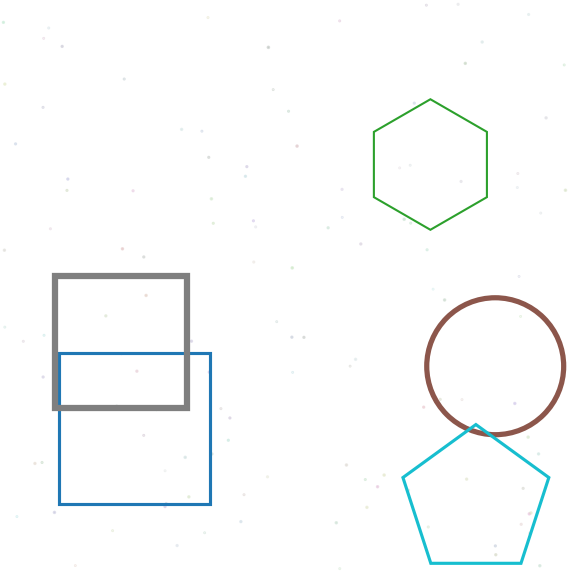[{"shape": "square", "thickness": 1.5, "radius": 0.65, "center": [0.233, 0.258]}, {"shape": "hexagon", "thickness": 1, "radius": 0.57, "center": [0.745, 0.714]}, {"shape": "circle", "thickness": 2.5, "radius": 0.59, "center": [0.858, 0.365]}, {"shape": "square", "thickness": 3, "radius": 0.57, "center": [0.209, 0.407]}, {"shape": "pentagon", "thickness": 1.5, "radius": 0.66, "center": [0.824, 0.131]}]